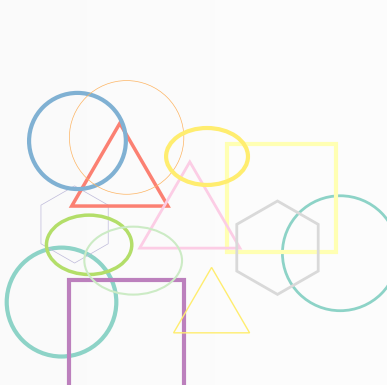[{"shape": "circle", "thickness": 2, "radius": 0.75, "center": [0.878, 0.342]}, {"shape": "circle", "thickness": 3, "radius": 0.71, "center": [0.159, 0.215]}, {"shape": "square", "thickness": 3, "radius": 0.7, "center": [0.726, 0.485]}, {"shape": "hexagon", "thickness": 0.5, "radius": 0.5, "center": [0.192, 0.417]}, {"shape": "triangle", "thickness": 2.5, "radius": 0.72, "center": [0.309, 0.536]}, {"shape": "circle", "thickness": 3, "radius": 0.62, "center": [0.2, 0.634]}, {"shape": "circle", "thickness": 0.5, "radius": 0.74, "center": [0.327, 0.643]}, {"shape": "oval", "thickness": 2.5, "radius": 0.55, "center": [0.23, 0.364]}, {"shape": "triangle", "thickness": 2, "radius": 0.75, "center": [0.49, 0.43]}, {"shape": "hexagon", "thickness": 2, "radius": 0.61, "center": [0.716, 0.357]}, {"shape": "square", "thickness": 3, "radius": 0.75, "center": [0.327, 0.124]}, {"shape": "oval", "thickness": 1.5, "radius": 0.63, "center": [0.344, 0.323]}, {"shape": "oval", "thickness": 3, "radius": 0.53, "center": [0.534, 0.594]}, {"shape": "triangle", "thickness": 1, "radius": 0.57, "center": [0.546, 0.192]}]